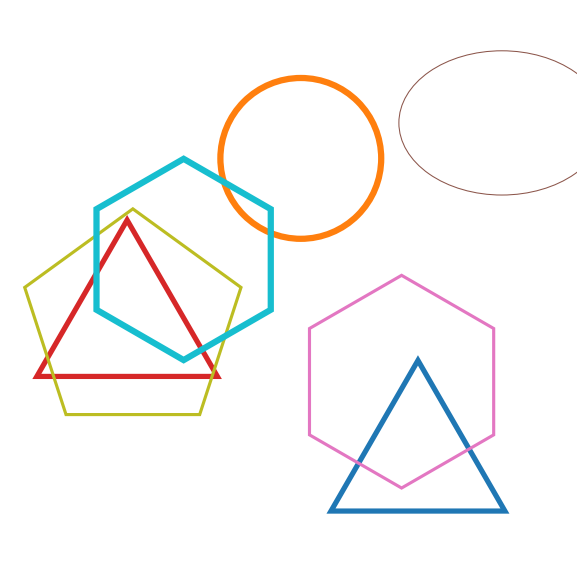[{"shape": "triangle", "thickness": 2.5, "radius": 0.87, "center": [0.724, 0.201]}, {"shape": "circle", "thickness": 3, "radius": 0.7, "center": [0.521, 0.725]}, {"shape": "triangle", "thickness": 2.5, "radius": 0.9, "center": [0.22, 0.438]}, {"shape": "oval", "thickness": 0.5, "radius": 0.89, "center": [0.869, 0.786]}, {"shape": "hexagon", "thickness": 1.5, "radius": 0.92, "center": [0.695, 0.338]}, {"shape": "pentagon", "thickness": 1.5, "radius": 0.98, "center": [0.23, 0.441]}, {"shape": "hexagon", "thickness": 3, "radius": 0.87, "center": [0.318, 0.55]}]